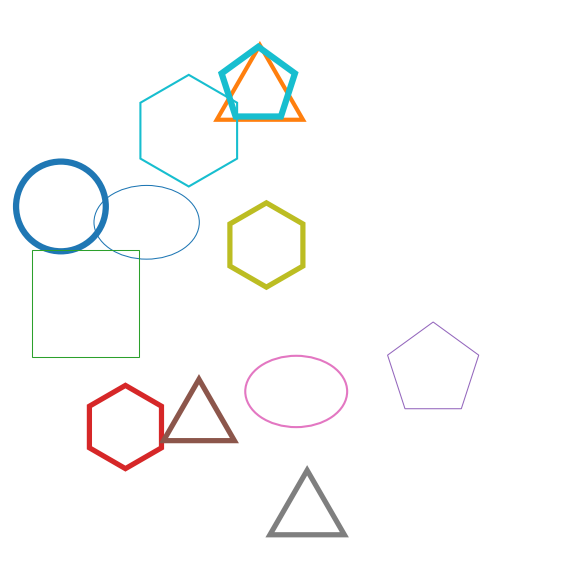[{"shape": "oval", "thickness": 0.5, "radius": 0.46, "center": [0.254, 0.614]}, {"shape": "circle", "thickness": 3, "radius": 0.39, "center": [0.105, 0.642]}, {"shape": "triangle", "thickness": 2, "radius": 0.43, "center": [0.45, 0.835]}, {"shape": "square", "thickness": 0.5, "radius": 0.47, "center": [0.148, 0.474]}, {"shape": "hexagon", "thickness": 2.5, "radius": 0.36, "center": [0.217, 0.26]}, {"shape": "pentagon", "thickness": 0.5, "radius": 0.41, "center": [0.75, 0.359]}, {"shape": "triangle", "thickness": 2.5, "radius": 0.35, "center": [0.345, 0.272]}, {"shape": "oval", "thickness": 1, "radius": 0.44, "center": [0.513, 0.321]}, {"shape": "triangle", "thickness": 2.5, "radius": 0.37, "center": [0.532, 0.11]}, {"shape": "hexagon", "thickness": 2.5, "radius": 0.36, "center": [0.461, 0.575]}, {"shape": "pentagon", "thickness": 3, "radius": 0.33, "center": [0.447, 0.851]}, {"shape": "hexagon", "thickness": 1, "radius": 0.48, "center": [0.327, 0.773]}]